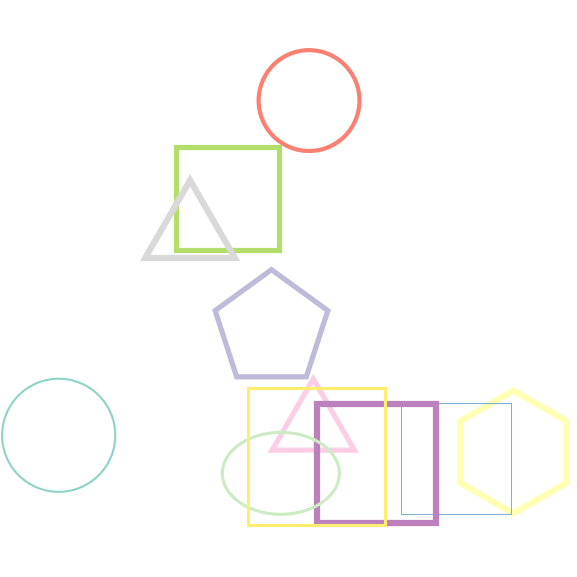[{"shape": "circle", "thickness": 1, "radius": 0.49, "center": [0.102, 0.245]}, {"shape": "hexagon", "thickness": 3, "radius": 0.53, "center": [0.889, 0.216]}, {"shape": "pentagon", "thickness": 2.5, "radius": 0.51, "center": [0.47, 0.43]}, {"shape": "circle", "thickness": 2, "radius": 0.44, "center": [0.535, 0.825]}, {"shape": "square", "thickness": 0.5, "radius": 0.48, "center": [0.79, 0.205]}, {"shape": "square", "thickness": 2.5, "radius": 0.44, "center": [0.393, 0.656]}, {"shape": "triangle", "thickness": 2.5, "radius": 0.41, "center": [0.542, 0.261]}, {"shape": "triangle", "thickness": 3, "radius": 0.45, "center": [0.329, 0.597]}, {"shape": "square", "thickness": 3, "radius": 0.51, "center": [0.652, 0.196]}, {"shape": "oval", "thickness": 1.5, "radius": 0.51, "center": [0.486, 0.179]}, {"shape": "square", "thickness": 1.5, "radius": 0.59, "center": [0.549, 0.208]}]